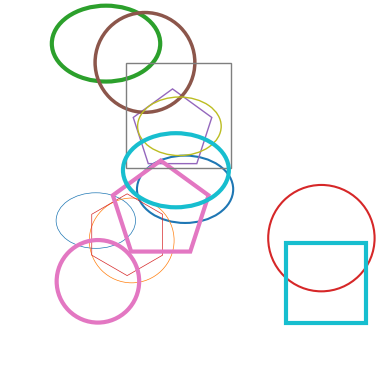[{"shape": "oval", "thickness": 0.5, "radius": 0.52, "center": [0.249, 0.427]}, {"shape": "oval", "thickness": 1.5, "radius": 0.62, "center": [0.481, 0.508]}, {"shape": "circle", "thickness": 0.5, "radius": 0.55, "center": [0.342, 0.375]}, {"shape": "oval", "thickness": 3, "radius": 0.7, "center": [0.275, 0.887]}, {"shape": "circle", "thickness": 1.5, "radius": 0.69, "center": [0.835, 0.381]}, {"shape": "hexagon", "thickness": 0.5, "radius": 0.53, "center": [0.33, 0.39]}, {"shape": "pentagon", "thickness": 1, "radius": 0.54, "center": [0.448, 0.662]}, {"shape": "circle", "thickness": 2.5, "radius": 0.65, "center": [0.377, 0.838]}, {"shape": "circle", "thickness": 3, "radius": 0.54, "center": [0.254, 0.269]}, {"shape": "pentagon", "thickness": 3, "radius": 0.65, "center": [0.417, 0.452]}, {"shape": "square", "thickness": 1, "radius": 0.68, "center": [0.463, 0.699]}, {"shape": "oval", "thickness": 1, "radius": 0.54, "center": [0.466, 0.672]}, {"shape": "oval", "thickness": 3, "radius": 0.69, "center": [0.457, 0.558]}, {"shape": "square", "thickness": 3, "radius": 0.52, "center": [0.846, 0.265]}]